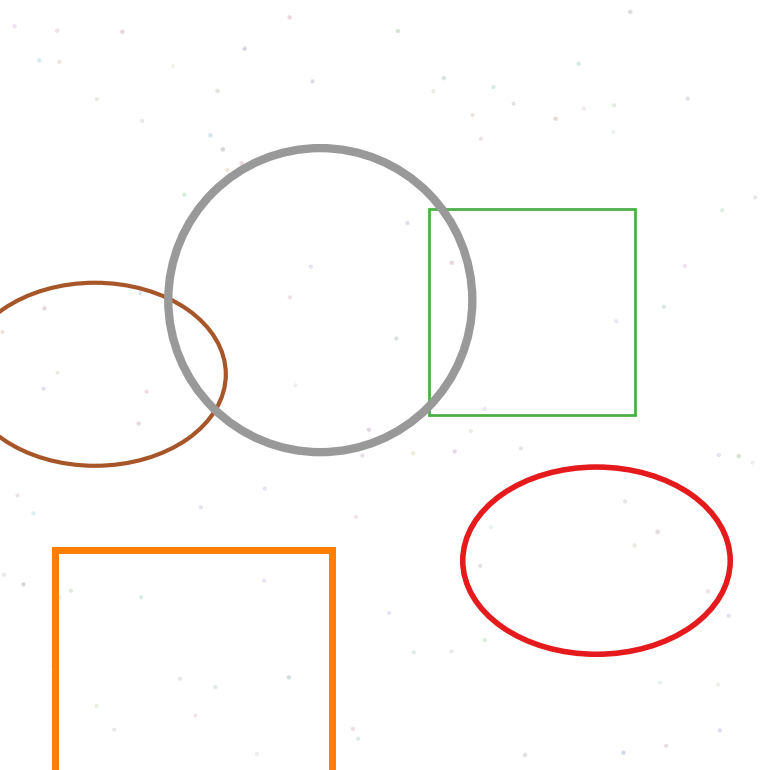[{"shape": "oval", "thickness": 2, "radius": 0.87, "center": [0.775, 0.272]}, {"shape": "square", "thickness": 1, "radius": 0.67, "center": [0.691, 0.595]}, {"shape": "square", "thickness": 2.5, "radius": 0.9, "center": [0.251, 0.106]}, {"shape": "oval", "thickness": 1.5, "radius": 0.85, "center": [0.123, 0.514]}, {"shape": "circle", "thickness": 3, "radius": 0.99, "center": [0.416, 0.61]}]